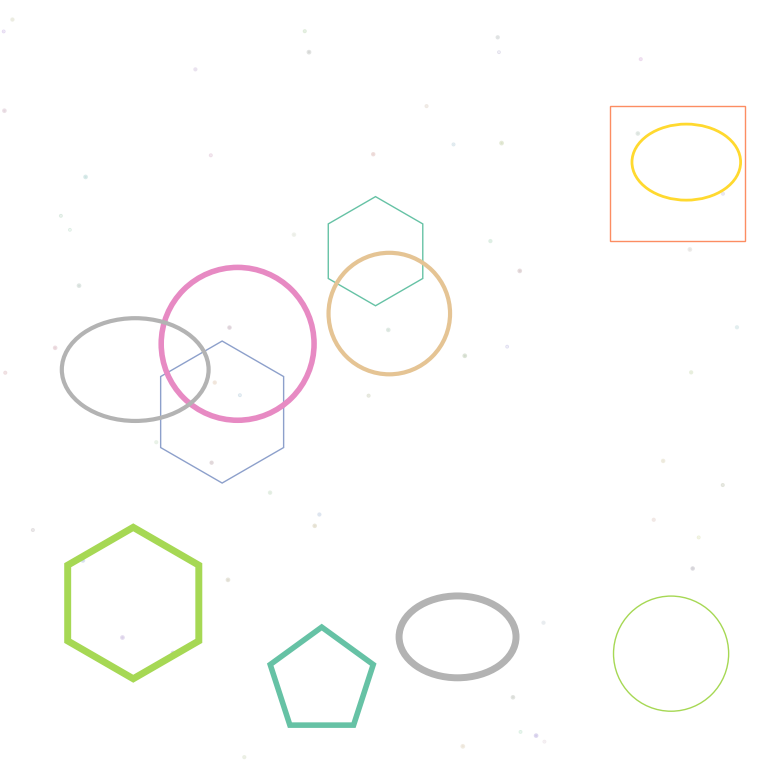[{"shape": "pentagon", "thickness": 2, "radius": 0.35, "center": [0.418, 0.115]}, {"shape": "hexagon", "thickness": 0.5, "radius": 0.35, "center": [0.488, 0.674]}, {"shape": "square", "thickness": 0.5, "radius": 0.44, "center": [0.88, 0.775]}, {"shape": "hexagon", "thickness": 0.5, "radius": 0.46, "center": [0.288, 0.465]}, {"shape": "circle", "thickness": 2, "radius": 0.5, "center": [0.309, 0.553]}, {"shape": "circle", "thickness": 0.5, "radius": 0.37, "center": [0.872, 0.151]}, {"shape": "hexagon", "thickness": 2.5, "radius": 0.49, "center": [0.173, 0.217]}, {"shape": "oval", "thickness": 1, "radius": 0.35, "center": [0.891, 0.789]}, {"shape": "circle", "thickness": 1.5, "radius": 0.39, "center": [0.506, 0.593]}, {"shape": "oval", "thickness": 1.5, "radius": 0.48, "center": [0.176, 0.52]}, {"shape": "oval", "thickness": 2.5, "radius": 0.38, "center": [0.594, 0.173]}]